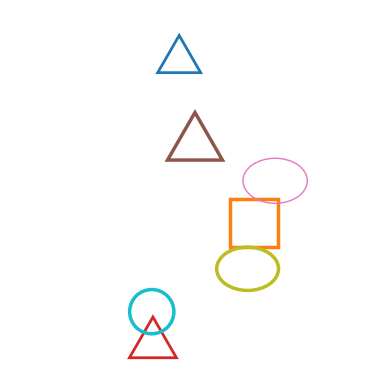[{"shape": "triangle", "thickness": 2, "radius": 0.32, "center": [0.465, 0.843]}, {"shape": "square", "thickness": 2.5, "radius": 0.31, "center": [0.659, 0.421]}, {"shape": "triangle", "thickness": 2, "radius": 0.35, "center": [0.397, 0.106]}, {"shape": "triangle", "thickness": 2.5, "radius": 0.41, "center": [0.506, 0.625]}, {"shape": "oval", "thickness": 1, "radius": 0.42, "center": [0.715, 0.53]}, {"shape": "oval", "thickness": 2.5, "radius": 0.4, "center": [0.643, 0.302]}, {"shape": "circle", "thickness": 2.5, "radius": 0.29, "center": [0.394, 0.19]}]